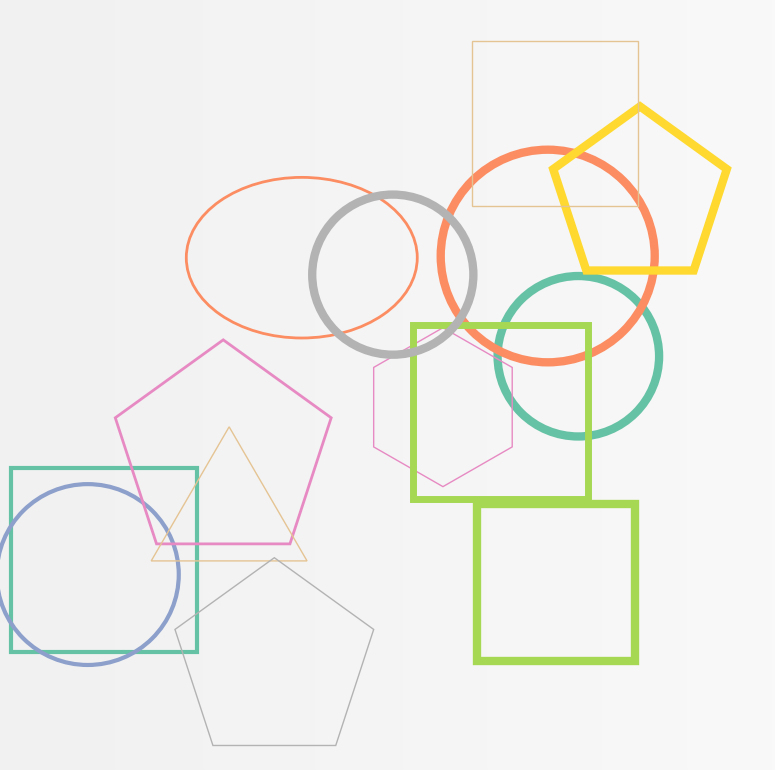[{"shape": "square", "thickness": 1.5, "radius": 0.6, "center": [0.134, 0.273]}, {"shape": "circle", "thickness": 3, "radius": 0.52, "center": [0.746, 0.537]}, {"shape": "oval", "thickness": 1, "radius": 0.75, "center": [0.389, 0.665]}, {"shape": "circle", "thickness": 3, "radius": 0.69, "center": [0.707, 0.668]}, {"shape": "circle", "thickness": 1.5, "radius": 0.59, "center": [0.113, 0.254]}, {"shape": "hexagon", "thickness": 0.5, "radius": 0.52, "center": [0.572, 0.471]}, {"shape": "pentagon", "thickness": 1, "radius": 0.73, "center": [0.288, 0.412]}, {"shape": "square", "thickness": 2.5, "radius": 0.56, "center": [0.646, 0.465]}, {"shape": "square", "thickness": 3, "radius": 0.51, "center": [0.718, 0.244]}, {"shape": "pentagon", "thickness": 3, "radius": 0.59, "center": [0.826, 0.744]}, {"shape": "triangle", "thickness": 0.5, "radius": 0.58, "center": [0.296, 0.33]}, {"shape": "square", "thickness": 0.5, "radius": 0.53, "center": [0.716, 0.84]}, {"shape": "circle", "thickness": 3, "radius": 0.52, "center": [0.507, 0.643]}, {"shape": "pentagon", "thickness": 0.5, "radius": 0.67, "center": [0.354, 0.141]}]